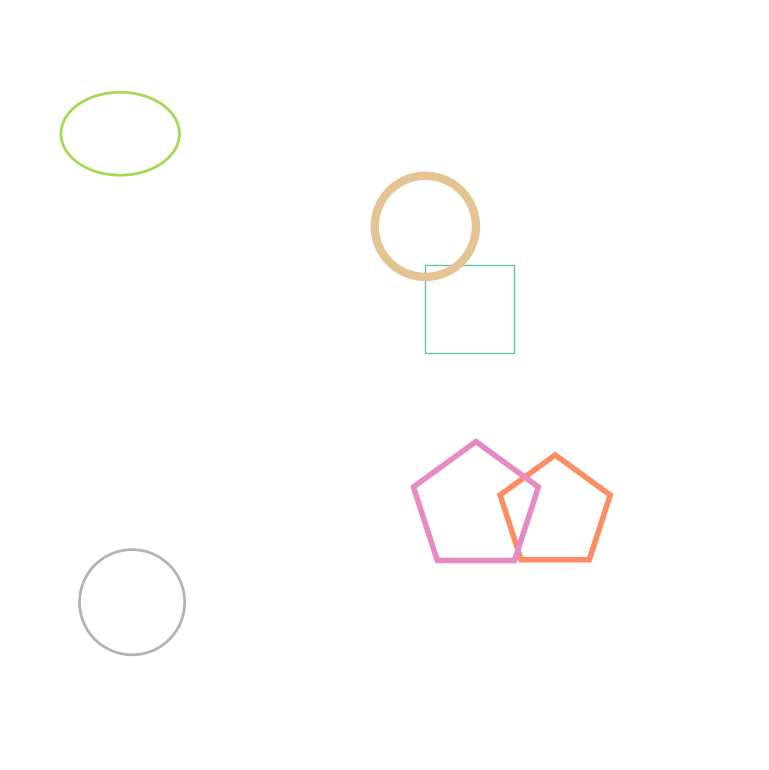[{"shape": "square", "thickness": 0.5, "radius": 0.29, "center": [0.61, 0.599]}, {"shape": "pentagon", "thickness": 2, "radius": 0.38, "center": [0.721, 0.334]}, {"shape": "pentagon", "thickness": 2, "radius": 0.43, "center": [0.618, 0.341]}, {"shape": "oval", "thickness": 1, "radius": 0.38, "center": [0.156, 0.826]}, {"shape": "circle", "thickness": 3, "radius": 0.33, "center": [0.552, 0.706]}, {"shape": "circle", "thickness": 1, "radius": 0.34, "center": [0.172, 0.218]}]